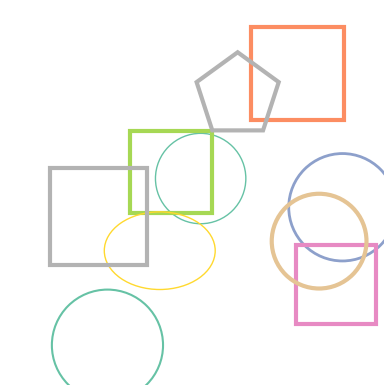[{"shape": "circle", "thickness": 1.5, "radius": 0.72, "center": [0.279, 0.103]}, {"shape": "circle", "thickness": 1, "radius": 0.59, "center": [0.521, 0.536]}, {"shape": "square", "thickness": 3, "radius": 0.61, "center": [0.773, 0.809]}, {"shape": "circle", "thickness": 2, "radius": 0.7, "center": [0.889, 0.462]}, {"shape": "square", "thickness": 3, "radius": 0.51, "center": [0.873, 0.26]}, {"shape": "square", "thickness": 3, "radius": 0.53, "center": [0.444, 0.554]}, {"shape": "oval", "thickness": 1, "radius": 0.72, "center": [0.415, 0.349]}, {"shape": "circle", "thickness": 3, "radius": 0.62, "center": [0.829, 0.374]}, {"shape": "square", "thickness": 3, "radius": 0.63, "center": [0.255, 0.439]}, {"shape": "pentagon", "thickness": 3, "radius": 0.56, "center": [0.617, 0.752]}]